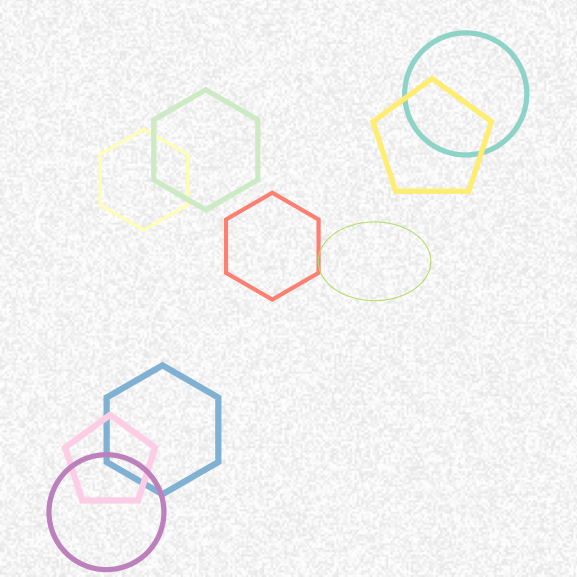[{"shape": "circle", "thickness": 2.5, "radius": 0.53, "center": [0.806, 0.837]}, {"shape": "hexagon", "thickness": 1.5, "radius": 0.44, "center": [0.249, 0.688]}, {"shape": "hexagon", "thickness": 2, "radius": 0.46, "center": [0.472, 0.573]}, {"shape": "hexagon", "thickness": 3, "radius": 0.56, "center": [0.281, 0.255]}, {"shape": "oval", "thickness": 0.5, "radius": 0.49, "center": [0.649, 0.547]}, {"shape": "pentagon", "thickness": 3, "radius": 0.41, "center": [0.191, 0.199]}, {"shape": "circle", "thickness": 2.5, "radius": 0.5, "center": [0.184, 0.112]}, {"shape": "hexagon", "thickness": 2.5, "radius": 0.52, "center": [0.356, 0.74]}, {"shape": "pentagon", "thickness": 2.5, "radius": 0.54, "center": [0.748, 0.755]}]